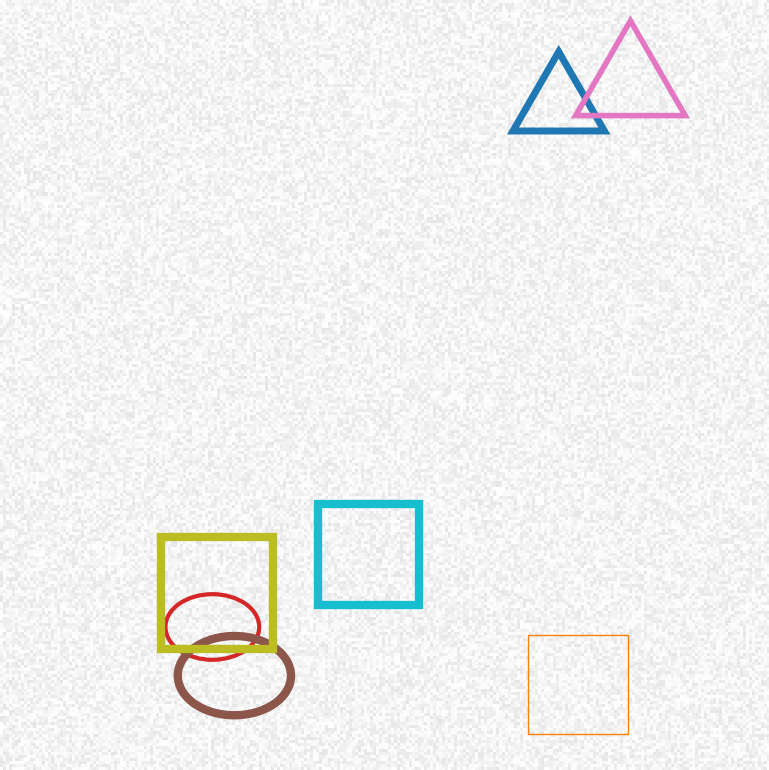[{"shape": "triangle", "thickness": 2.5, "radius": 0.34, "center": [0.726, 0.864]}, {"shape": "square", "thickness": 0.5, "radius": 0.32, "center": [0.751, 0.111]}, {"shape": "oval", "thickness": 1.5, "radius": 0.3, "center": [0.276, 0.186]}, {"shape": "oval", "thickness": 3, "radius": 0.37, "center": [0.304, 0.123]}, {"shape": "triangle", "thickness": 2, "radius": 0.41, "center": [0.819, 0.891]}, {"shape": "square", "thickness": 3, "radius": 0.37, "center": [0.282, 0.23]}, {"shape": "square", "thickness": 3, "radius": 0.33, "center": [0.478, 0.28]}]